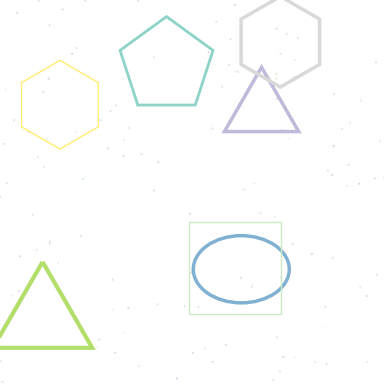[{"shape": "pentagon", "thickness": 2, "radius": 0.63, "center": [0.433, 0.83]}, {"shape": "triangle", "thickness": 2.5, "radius": 0.56, "center": [0.679, 0.714]}, {"shape": "oval", "thickness": 2.5, "radius": 0.62, "center": [0.627, 0.301]}, {"shape": "triangle", "thickness": 3, "radius": 0.74, "center": [0.111, 0.171]}, {"shape": "hexagon", "thickness": 2.5, "radius": 0.59, "center": [0.728, 0.891]}, {"shape": "square", "thickness": 1, "radius": 0.59, "center": [0.61, 0.304]}, {"shape": "hexagon", "thickness": 1, "radius": 0.58, "center": [0.156, 0.728]}]